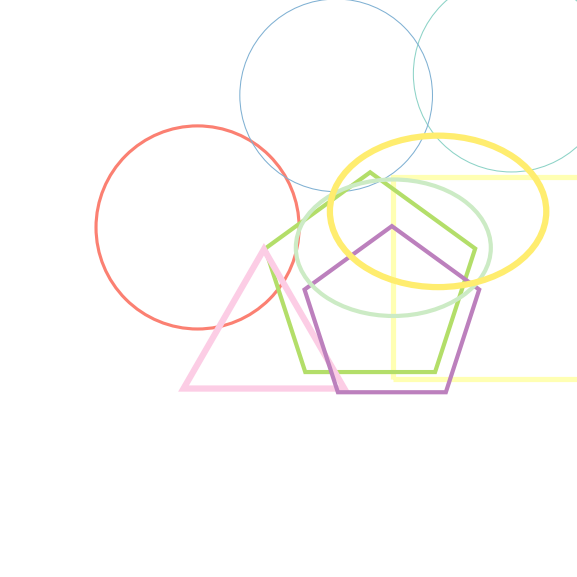[{"shape": "circle", "thickness": 0.5, "radius": 0.85, "center": [0.886, 0.871]}, {"shape": "square", "thickness": 2.5, "radius": 0.87, "center": [0.855, 0.518]}, {"shape": "circle", "thickness": 1.5, "radius": 0.88, "center": [0.342, 0.605]}, {"shape": "circle", "thickness": 0.5, "radius": 0.83, "center": [0.582, 0.834]}, {"shape": "pentagon", "thickness": 2, "radius": 0.96, "center": [0.641, 0.51]}, {"shape": "triangle", "thickness": 3, "radius": 0.8, "center": [0.457, 0.407]}, {"shape": "pentagon", "thickness": 2, "radius": 0.8, "center": [0.679, 0.449]}, {"shape": "oval", "thickness": 2, "radius": 0.84, "center": [0.681, 0.57]}, {"shape": "oval", "thickness": 3, "radius": 0.94, "center": [0.759, 0.633]}]